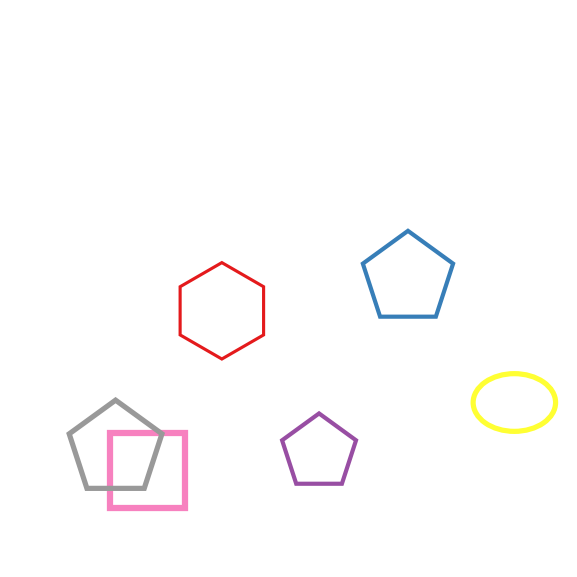[{"shape": "hexagon", "thickness": 1.5, "radius": 0.42, "center": [0.384, 0.461]}, {"shape": "pentagon", "thickness": 2, "radius": 0.41, "center": [0.706, 0.517]}, {"shape": "pentagon", "thickness": 2, "radius": 0.34, "center": [0.552, 0.216]}, {"shape": "oval", "thickness": 2.5, "radius": 0.36, "center": [0.891, 0.302]}, {"shape": "square", "thickness": 3, "radius": 0.32, "center": [0.256, 0.184]}, {"shape": "pentagon", "thickness": 2.5, "radius": 0.42, "center": [0.2, 0.222]}]